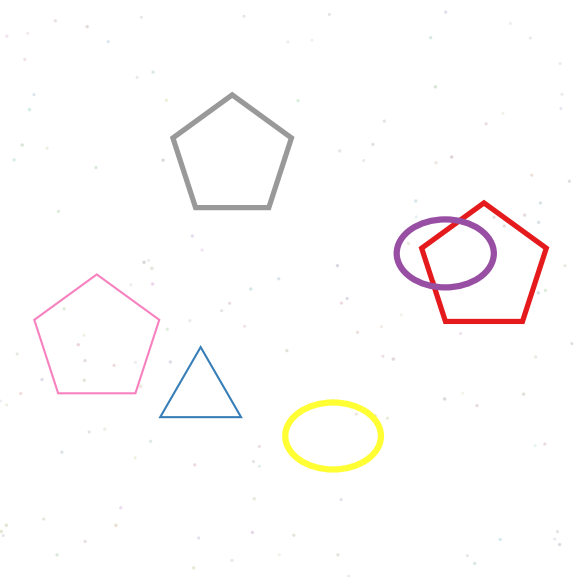[{"shape": "pentagon", "thickness": 2.5, "radius": 0.57, "center": [0.838, 0.534]}, {"shape": "triangle", "thickness": 1, "radius": 0.4, "center": [0.347, 0.317]}, {"shape": "oval", "thickness": 3, "radius": 0.42, "center": [0.771, 0.56]}, {"shape": "oval", "thickness": 3, "radius": 0.41, "center": [0.577, 0.244]}, {"shape": "pentagon", "thickness": 1, "radius": 0.57, "center": [0.168, 0.41]}, {"shape": "pentagon", "thickness": 2.5, "radius": 0.54, "center": [0.402, 0.727]}]